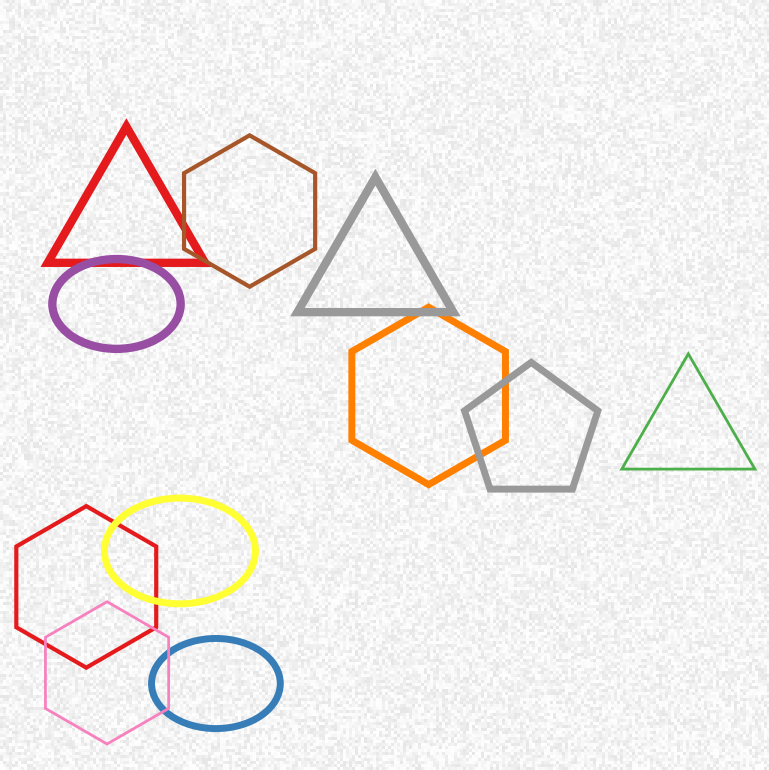[{"shape": "triangle", "thickness": 3, "radius": 0.59, "center": [0.164, 0.718]}, {"shape": "hexagon", "thickness": 1.5, "radius": 0.52, "center": [0.112, 0.238]}, {"shape": "oval", "thickness": 2.5, "radius": 0.42, "center": [0.28, 0.112]}, {"shape": "triangle", "thickness": 1, "radius": 0.5, "center": [0.894, 0.441]}, {"shape": "oval", "thickness": 3, "radius": 0.42, "center": [0.151, 0.605]}, {"shape": "hexagon", "thickness": 2.5, "radius": 0.58, "center": [0.557, 0.486]}, {"shape": "oval", "thickness": 2.5, "radius": 0.49, "center": [0.234, 0.284]}, {"shape": "hexagon", "thickness": 1.5, "radius": 0.49, "center": [0.324, 0.726]}, {"shape": "hexagon", "thickness": 1, "radius": 0.46, "center": [0.139, 0.126]}, {"shape": "pentagon", "thickness": 2.5, "radius": 0.46, "center": [0.69, 0.438]}, {"shape": "triangle", "thickness": 3, "radius": 0.58, "center": [0.488, 0.653]}]